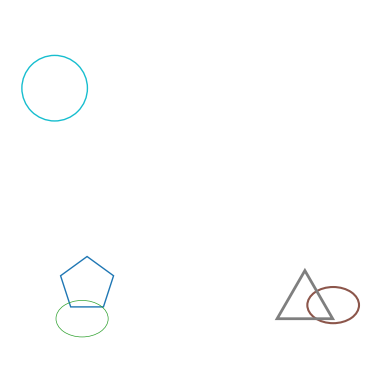[{"shape": "pentagon", "thickness": 1, "radius": 0.36, "center": [0.226, 0.261]}, {"shape": "oval", "thickness": 0.5, "radius": 0.34, "center": [0.213, 0.172]}, {"shape": "oval", "thickness": 1.5, "radius": 0.34, "center": [0.865, 0.208]}, {"shape": "triangle", "thickness": 2, "radius": 0.42, "center": [0.792, 0.214]}, {"shape": "circle", "thickness": 1, "radius": 0.43, "center": [0.142, 0.771]}]